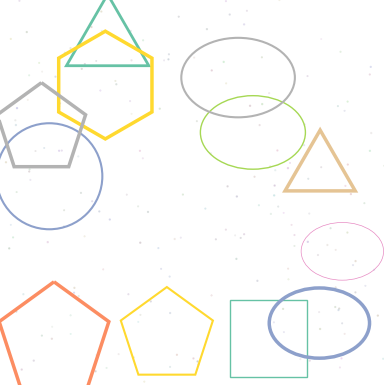[{"shape": "triangle", "thickness": 2, "radius": 0.62, "center": [0.28, 0.891]}, {"shape": "square", "thickness": 1, "radius": 0.5, "center": [0.698, 0.122]}, {"shape": "pentagon", "thickness": 2.5, "radius": 0.75, "center": [0.14, 0.118]}, {"shape": "oval", "thickness": 2.5, "radius": 0.65, "center": [0.83, 0.161]}, {"shape": "circle", "thickness": 1.5, "radius": 0.69, "center": [0.128, 0.542]}, {"shape": "oval", "thickness": 0.5, "radius": 0.54, "center": [0.889, 0.347]}, {"shape": "oval", "thickness": 1, "radius": 0.68, "center": [0.657, 0.656]}, {"shape": "hexagon", "thickness": 2.5, "radius": 0.7, "center": [0.274, 0.779]}, {"shape": "pentagon", "thickness": 1.5, "radius": 0.63, "center": [0.433, 0.129]}, {"shape": "triangle", "thickness": 2.5, "radius": 0.53, "center": [0.832, 0.557]}, {"shape": "oval", "thickness": 1.5, "radius": 0.74, "center": [0.618, 0.799]}, {"shape": "pentagon", "thickness": 2.5, "radius": 0.6, "center": [0.108, 0.665]}]